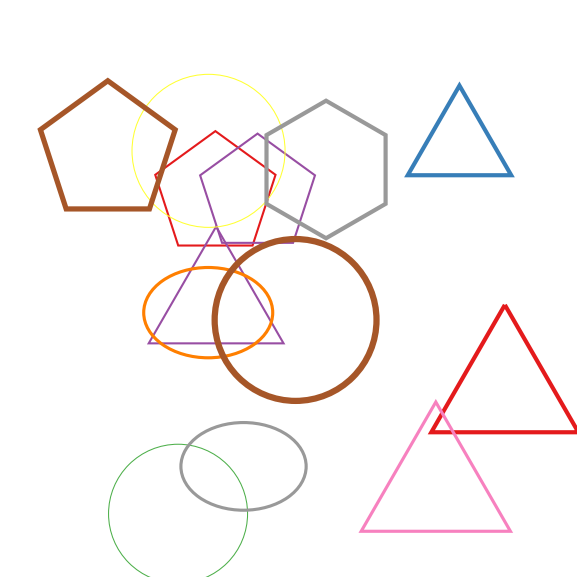[{"shape": "triangle", "thickness": 2, "radius": 0.74, "center": [0.874, 0.324]}, {"shape": "pentagon", "thickness": 1, "radius": 0.55, "center": [0.373, 0.663]}, {"shape": "triangle", "thickness": 2, "radius": 0.52, "center": [0.796, 0.747]}, {"shape": "circle", "thickness": 0.5, "radius": 0.6, "center": [0.308, 0.11]}, {"shape": "pentagon", "thickness": 1, "radius": 0.52, "center": [0.446, 0.663]}, {"shape": "triangle", "thickness": 1, "radius": 0.67, "center": [0.374, 0.472]}, {"shape": "oval", "thickness": 1.5, "radius": 0.56, "center": [0.361, 0.458]}, {"shape": "circle", "thickness": 0.5, "radius": 0.66, "center": [0.361, 0.738]}, {"shape": "circle", "thickness": 3, "radius": 0.7, "center": [0.512, 0.445]}, {"shape": "pentagon", "thickness": 2.5, "radius": 0.61, "center": [0.187, 0.737]}, {"shape": "triangle", "thickness": 1.5, "radius": 0.75, "center": [0.755, 0.154]}, {"shape": "oval", "thickness": 1.5, "radius": 0.54, "center": [0.422, 0.192]}, {"shape": "hexagon", "thickness": 2, "radius": 0.6, "center": [0.565, 0.706]}]